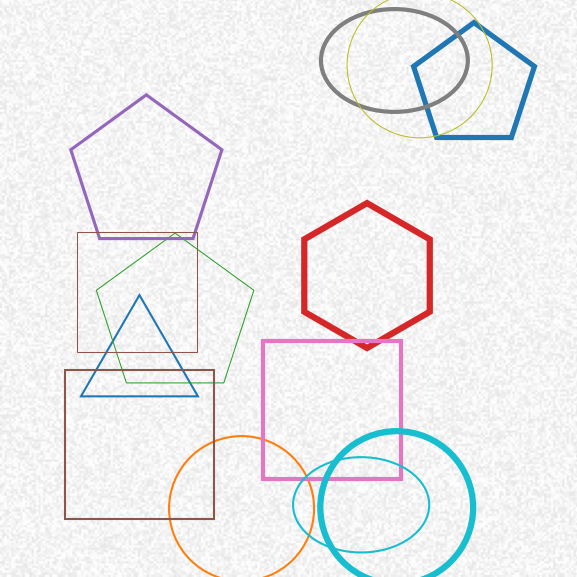[{"shape": "triangle", "thickness": 1, "radius": 0.58, "center": [0.241, 0.371]}, {"shape": "pentagon", "thickness": 2.5, "radius": 0.55, "center": [0.821, 0.85]}, {"shape": "circle", "thickness": 1, "radius": 0.63, "center": [0.418, 0.118]}, {"shape": "pentagon", "thickness": 0.5, "radius": 0.72, "center": [0.303, 0.452]}, {"shape": "hexagon", "thickness": 3, "radius": 0.63, "center": [0.636, 0.522]}, {"shape": "pentagon", "thickness": 1.5, "radius": 0.69, "center": [0.253, 0.697]}, {"shape": "square", "thickness": 1, "radius": 0.65, "center": [0.242, 0.229]}, {"shape": "square", "thickness": 0.5, "radius": 0.52, "center": [0.237, 0.494]}, {"shape": "square", "thickness": 2, "radius": 0.6, "center": [0.575, 0.289]}, {"shape": "oval", "thickness": 2, "radius": 0.64, "center": [0.683, 0.894]}, {"shape": "circle", "thickness": 0.5, "radius": 0.63, "center": [0.727, 0.886]}, {"shape": "circle", "thickness": 3, "radius": 0.66, "center": [0.687, 0.12]}, {"shape": "oval", "thickness": 1, "radius": 0.59, "center": [0.625, 0.125]}]